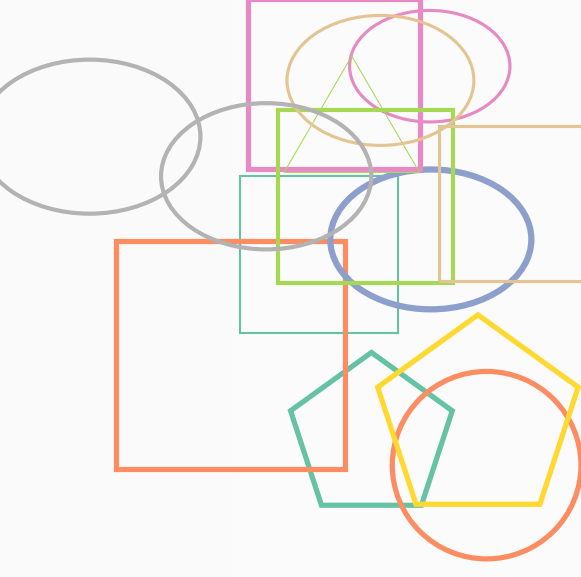[{"shape": "square", "thickness": 1, "radius": 0.68, "center": [0.549, 0.558]}, {"shape": "pentagon", "thickness": 2.5, "radius": 0.73, "center": [0.639, 0.243]}, {"shape": "square", "thickness": 2.5, "radius": 0.99, "center": [0.396, 0.384]}, {"shape": "circle", "thickness": 2.5, "radius": 0.81, "center": [0.837, 0.194]}, {"shape": "oval", "thickness": 3, "radius": 0.86, "center": [0.741, 0.585]}, {"shape": "oval", "thickness": 1.5, "radius": 0.69, "center": [0.739, 0.885]}, {"shape": "square", "thickness": 2.5, "radius": 0.74, "center": [0.575, 0.853]}, {"shape": "square", "thickness": 2, "radius": 0.75, "center": [0.629, 0.659]}, {"shape": "triangle", "thickness": 0.5, "radius": 0.67, "center": [0.605, 0.768]}, {"shape": "pentagon", "thickness": 2.5, "radius": 0.91, "center": [0.822, 0.273]}, {"shape": "square", "thickness": 1.5, "radius": 0.67, "center": [0.889, 0.646]}, {"shape": "oval", "thickness": 1.5, "radius": 0.8, "center": [0.655, 0.86]}, {"shape": "oval", "thickness": 2, "radius": 0.9, "center": [0.458, 0.694]}, {"shape": "oval", "thickness": 2, "radius": 0.95, "center": [0.154, 0.763]}]